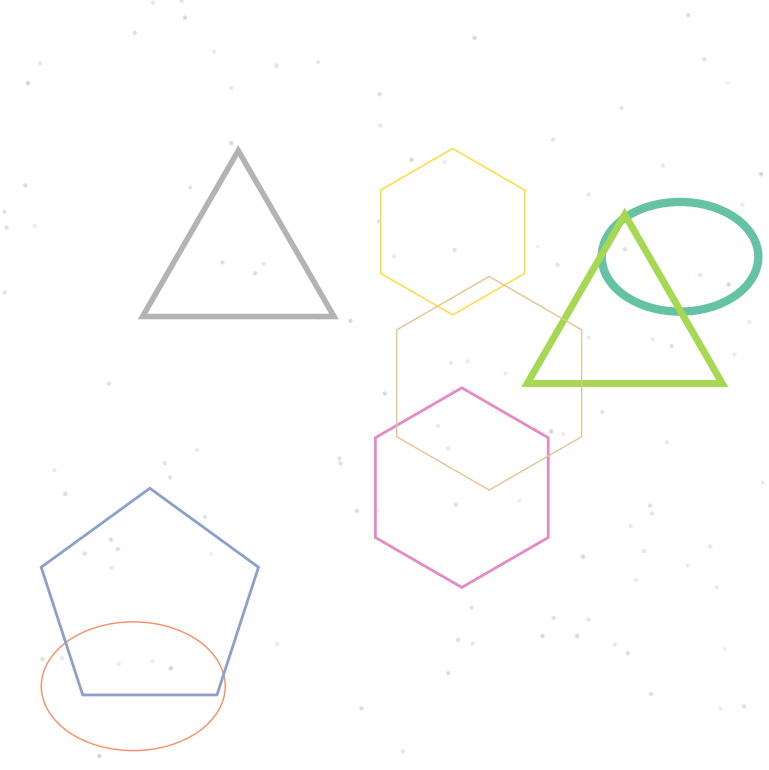[{"shape": "oval", "thickness": 3, "radius": 0.51, "center": [0.883, 0.667]}, {"shape": "oval", "thickness": 0.5, "radius": 0.6, "center": [0.173, 0.109]}, {"shape": "pentagon", "thickness": 1, "radius": 0.74, "center": [0.195, 0.218]}, {"shape": "hexagon", "thickness": 1, "radius": 0.65, "center": [0.6, 0.367]}, {"shape": "triangle", "thickness": 2.5, "radius": 0.73, "center": [0.811, 0.575]}, {"shape": "hexagon", "thickness": 0.5, "radius": 0.54, "center": [0.588, 0.699]}, {"shape": "hexagon", "thickness": 0.5, "radius": 0.69, "center": [0.635, 0.502]}, {"shape": "triangle", "thickness": 2, "radius": 0.72, "center": [0.309, 0.661]}]